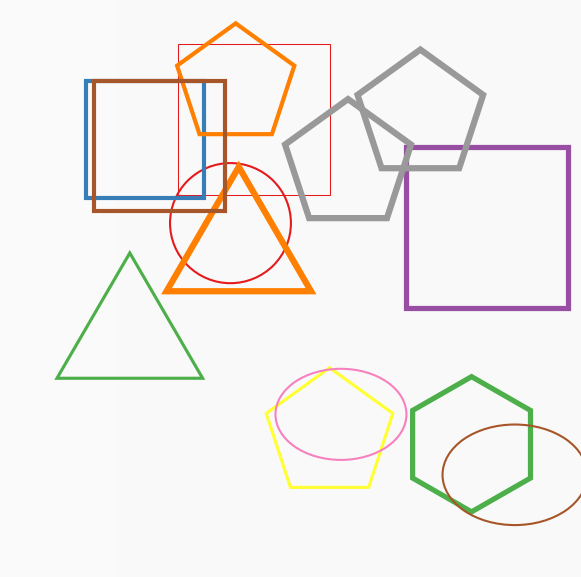[{"shape": "circle", "thickness": 1, "radius": 0.52, "center": [0.397, 0.613]}, {"shape": "square", "thickness": 0.5, "radius": 0.65, "center": [0.437, 0.792]}, {"shape": "square", "thickness": 2, "radius": 0.51, "center": [0.249, 0.757]}, {"shape": "triangle", "thickness": 1.5, "radius": 0.72, "center": [0.223, 0.416]}, {"shape": "hexagon", "thickness": 2.5, "radius": 0.59, "center": [0.811, 0.23]}, {"shape": "square", "thickness": 2.5, "radius": 0.7, "center": [0.837, 0.605]}, {"shape": "pentagon", "thickness": 2, "radius": 0.53, "center": [0.406, 0.853]}, {"shape": "triangle", "thickness": 3, "radius": 0.72, "center": [0.411, 0.567]}, {"shape": "pentagon", "thickness": 1.5, "radius": 0.57, "center": [0.567, 0.248]}, {"shape": "oval", "thickness": 1, "radius": 0.62, "center": [0.886, 0.177]}, {"shape": "square", "thickness": 2, "radius": 0.56, "center": [0.275, 0.746]}, {"shape": "oval", "thickness": 1, "radius": 0.56, "center": [0.587, 0.282]}, {"shape": "pentagon", "thickness": 3, "radius": 0.57, "center": [0.723, 0.8]}, {"shape": "pentagon", "thickness": 3, "radius": 0.57, "center": [0.599, 0.714]}]